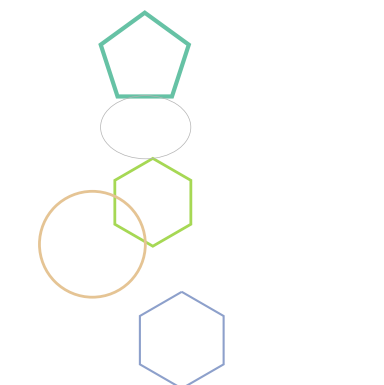[{"shape": "pentagon", "thickness": 3, "radius": 0.6, "center": [0.376, 0.847]}, {"shape": "hexagon", "thickness": 1.5, "radius": 0.63, "center": [0.472, 0.116]}, {"shape": "hexagon", "thickness": 2, "radius": 0.57, "center": [0.397, 0.475]}, {"shape": "circle", "thickness": 2, "radius": 0.69, "center": [0.24, 0.366]}, {"shape": "oval", "thickness": 0.5, "radius": 0.59, "center": [0.378, 0.67]}]